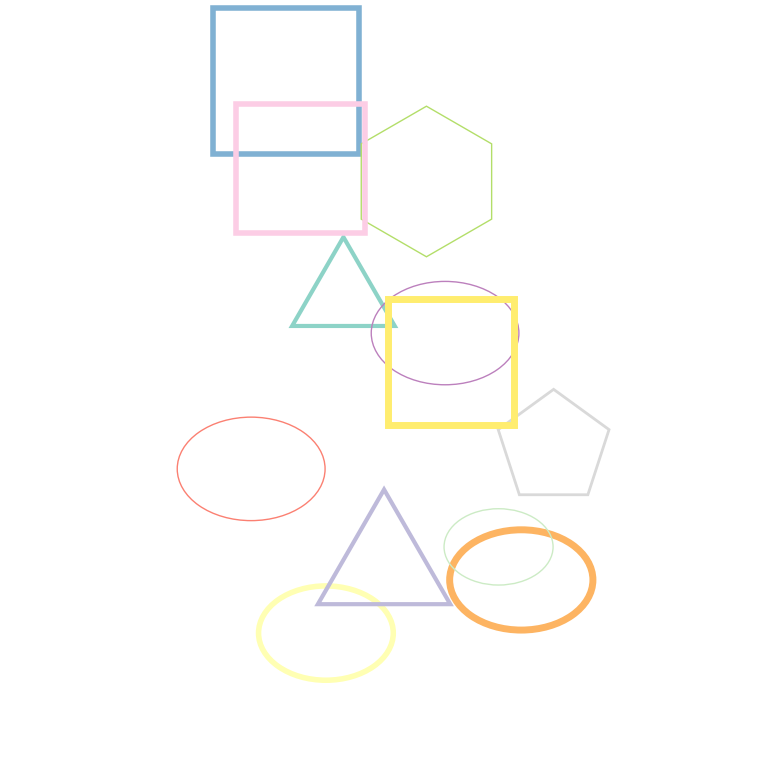[{"shape": "triangle", "thickness": 1.5, "radius": 0.38, "center": [0.446, 0.615]}, {"shape": "oval", "thickness": 2, "radius": 0.44, "center": [0.423, 0.178]}, {"shape": "triangle", "thickness": 1.5, "radius": 0.5, "center": [0.499, 0.265]}, {"shape": "oval", "thickness": 0.5, "radius": 0.48, "center": [0.326, 0.391]}, {"shape": "square", "thickness": 2, "radius": 0.47, "center": [0.371, 0.895]}, {"shape": "oval", "thickness": 2.5, "radius": 0.47, "center": [0.677, 0.247]}, {"shape": "hexagon", "thickness": 0.5, "radius": 0.49, "center": [0.554, 0.764]}, {"shape": "square", "thickness": 2, "radius": 0.42, "center": [0.39, 0.781]}, {"shape": "pentagon", "thickness": 1, "radius": 0.38, "center": [0.719, 0.419]}, {"shape": "oval", "thickness": 0.5, "radius": 0.48, "center": [0.578, 0.567]}, {"shape": "oval", "thickness": 0.5, "radius": 0.35, "center": [0.647, 0.29]}, {"shape": "square", "thickness": 2.5, "radius": 0.41, "center": [0.585, 0.53]}]